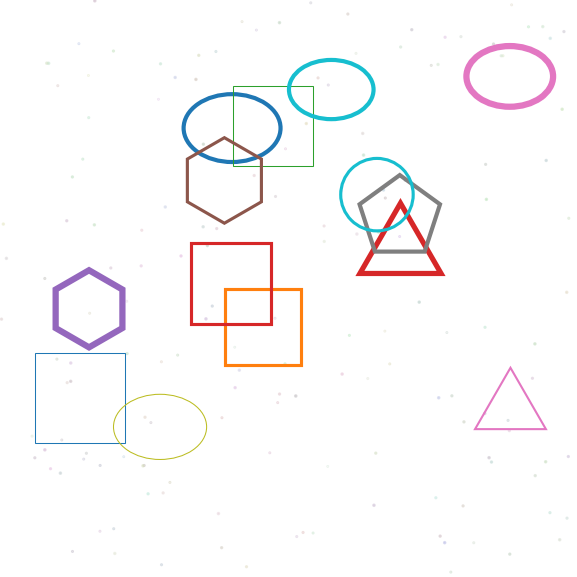[{"shape": "oval", "thickness": 2, "radius": 0.42, "center": [0.402, 0.777]}, {"shape": "square", "thickness": 0.5, "radius": 0.39, "center": [0.138, 0.31]}, {"shape": "square", "thickness": 1.5, "radius": 0.33, "center": [0.455, 0.433]}, {"shape": "square", "thickness": 0.5, "radius": 0.35, "center": [0.473, 0.781]}, {"shape": "square", "thickness": 1.5, "radius": 0.35, "center": [0.4, 0.508]}, {"shape": "triangle", "thickness": 2.5, "radius": 0.41, "center": [0.693, 0.566]}, {"shape": "hexagon", "thickness": 3, "radius": 0.33, "center": [0.154, 0.464]}, {"shape": "hexagon", "thickness": 1.5, "radius": 0.37, "center": [0.389, 0.687]}, {"shape": "triangle", "thickness": 1, "radius": 0.35, "center": [0.884, 0.291]}, {"shape": "oval", "thickness": 3, "radius": 0.38, "center": [0.883, 0.867]}, {"shape": "pentagon", "thickness": 2, "radius": 0.37, "center": [0.692, 0.623]}, {"shape": "oval", "thickness": 0.5, "radius": 0.4, "center": [0.277, 0.26]}, {"shape": "circle", "thickness": 1.5, "radius": 0.31, "center": [0.653, 0.662]}, {"shape": "oval", "thickness": 2, "radius": 0.37, "center": [0.574, 0.844]}]